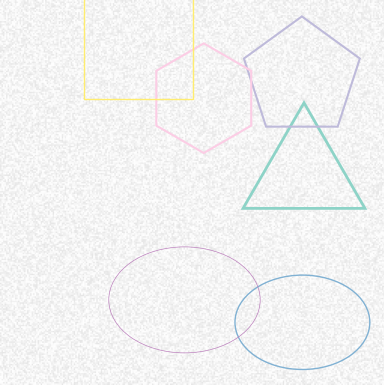[{"shape": "triangle", "thickness": 2, "radius": 0.91, "center": [0.79, 0.55]}, {"shape": "pentagon", "thickness": 1.5, "radius": 0.79, "center": [0.784, 0.799]}, {"shape": "oval", "thickness": 1, "radius": 0.88, "center": [0.785, 0.163]}, {"shape": "hexagon", "thickness": 1.5, "radius": 0.71, "center": [0.529, 0.745]}, {"shape": "oval", "thickness": 0.5, "radius": 0.98, "center": [0.479, 0.221]}, {"shape": "square", "thickness": 1, "radius": 0.71, "center": [0.359, 0.884]}]